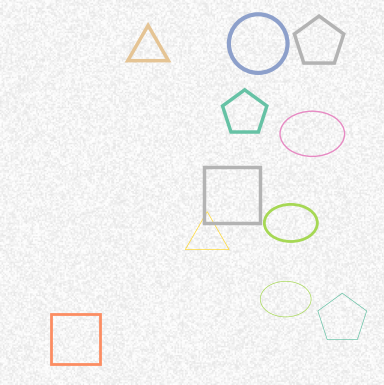[{"shape": "pentagon", "thickness": 0.5, "radius": 0.33, "center": [0.889, 0.172]}, {"shape": "pentagon", "thickness": 2.5, "radius": 0.3, "center": [0.636, 0.706]}, {"shape": "square", "thickness": 2, "radius": 0.32, "center": [0.197, 0.119]}, {"shape": "circle", "thickness": 3, "radius": 0.38, "center": [0.671, 0.887]}, {"shape": "oval", "thickness": 1, "radius": 0.42, "center": [0.811, 0.652]}, {"shape": "oval", "thickness": 2, "radius": 0.34, "center": [0.755, 0.421]}, {"shape": "oval", "thickness": 0.5, "radius": 0.33, "center": [0.742, 0.223]}, {"shape": "triangle", "thickness": 0.5, "radius": 0.33, "center": [0.538, 0.385]}, {"shape": "triangle", "thickness": 2.5, "radius": 0.31, "center": [0.385, 0.873]}, {"shape": "square", "thickness": 2.5, "radius": 0.36, "center": [0.604, 0.493]}, {"shape": "pentagon", "thickness": 2.5, "radius": 0.34, "center": [0.829, 0.891]}]